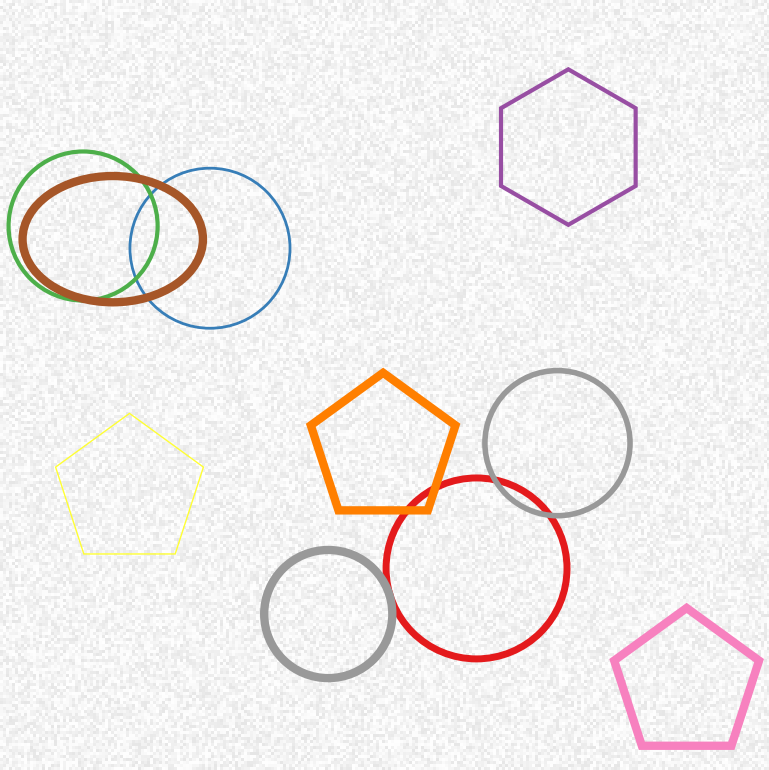[{"shape": "circle", "thickness": 2.5, "radius": 0.59, "center": [0.619, 0.262]}, {"shape": "circle", "thickness": 1, "radius": 0.52, "center": [0.273, 0.678]}, {"shape": "circle", "thickness": 1.5, "radius": 0.48, "center": [0.108, 0.706]}, {"shape": "hexagon", "thickness": 1.5, "radius": 0.5, "center": [0.738, 0.809]}, {"shape": "pentagon", "thickness": 3, "radius": 0.49, "center": [0.498, 0.417]}, {"shape": "pentagon", "thickness": 0.5, "radius": 0.5, "center": [0.168, 0.362]}, {"shape": "oval", "thickness": 3, "radius": 0.59, "center": [0.146, 0.689]}, {"shape": "pentagon", "thickness": 3, "radius": 0.49, "center": [0.892, 0.112]}, {"shape": "circle", "thickness": 3, "radius": 0.42, "center": [0.426, 0.203]}, {"shape": "circle", "thickness": 2, "radius": 0.47, "center": [0.724, 0.424]}]